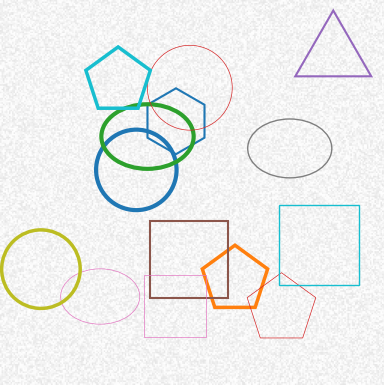[{"shape": "hexagon", "thickness": 1.5, "radius": 0.43, "center": [0.457, 0.685]}, {"shape": "circle", "thickness": 3, "radius": 0.52, "center": [0.354, 0.559]}, {"shape": "pentagon", "thickness": 2.5, "radius": 0.45, "center": [0.61, 0.274]}, {"shape": "oval", "thickness": 3, "radius": 0.6, "center": [0.383, 0.645]}, {"shape": "circle", "thickness": 0.5, "radius": 0.55, "center": [0.493, 0.772]}, {"shape": "pentagon", "thickness": 0.5, "radius": 0.47, "center": [0.731, 0.198]}, {"shape": "triangle", "thickness": 1.5, "radius": 0.57, "center": [0.866, 0.859]}, {"shape": "square", "thickness": 1.5, "radius": 0.5, "center": [0.491, 0.326]}, {"shape": "oval", "thickness": 0.5, "radius": 0.51, "center": [0.26, 0.23]}, {"shape": "square", "thickness": 0.5, "radius": 0.41, "center": [0.455, 0.205]}, {"shape": "oval", "thickness": 1, "radius": 0.55, "center": [0.753, 0.614]}, {"shape": "circle", "thickness": 2.5, "radius": 0.51, "center": [0.106, 0.301]}, {"shape": "square", "thickness": 1, "radius": 0.51, "center": [0.828, 0.363]}, {"shape": "pentagon", "thickness": 2.5, "radius": 0.44, "center": [0.307, 0.79]}]